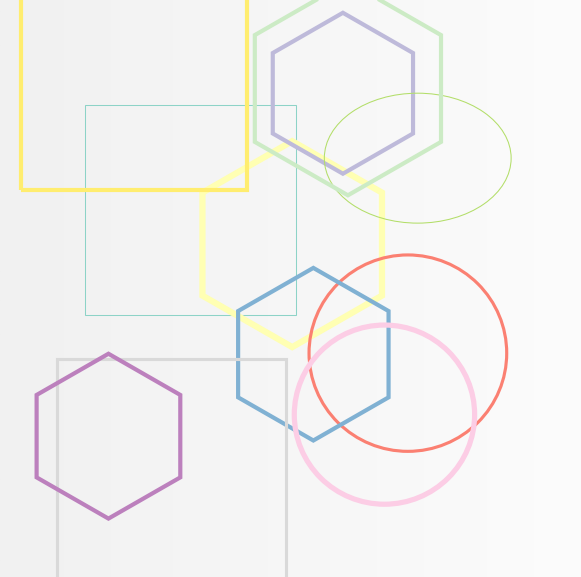[{"shape": "square", "thickness": 0.5, "radius": 0.91, "center": [0.328, 0.636]}, {"shape": "hexagon", "thickness": 3, "radius": 0.89, "center": [0.503, 0.576]}, {"shape": "hexagon", "thickness": 2, "radius": 0.7, "center": [0.59, 0.838]}, {"shape": "circle", "thickness": 1.5, "radius": 0.85, "center": [0.702, 0.388]}, {"shape": "hexagon", "thickness": 2, "radius": 0.75, "center": [0.539, 0.386]}, {"shape": "oval", "thickness": 0.5, "radius": 0.8, "center": [0.719, 0.725]}, {"shape": "circle", "thickness": 2.5, "radius": 0.78, "center": [0.661, 0.281]}, {"shape": "square", "thickness": 1.5, "radius": 0.99, "center": [0.295, 0.18]}, {"shape": "hexagon", "thickness": 2, "radius": 0.71, "center": [0.187, 0.244]}, {"shape": "hexagon", "thickness": 2, "radius": 0.92, "center": [0.599, 0.846]}, {"shape": "square", "thickness": 2, "radius": 0.97, "center": [0.23, 0.865]}]